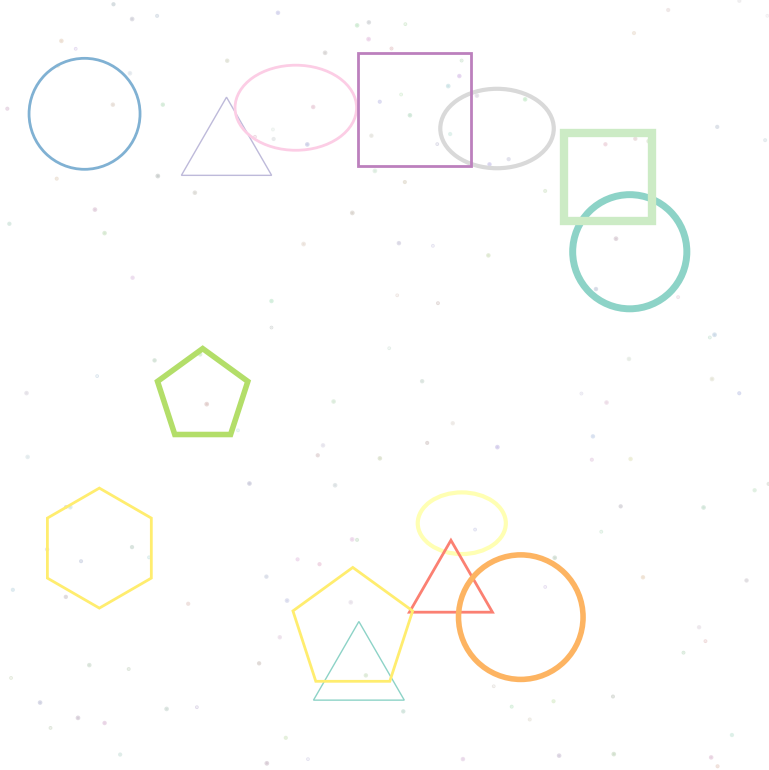[{"shape": "circle", "thickness": 2.5, "radius": 0.37, "center": [0.818, 0.673]}, {"shape": "triangle", "thickness": 0.5, "radius": 0.34, "center": [0.466, 0.125]}, {"shape": "oval", "thickness": 1.5, "radius": 0.29, "center": [0.6, 0.32]}, {"shape": "triangle", "thickness": 0.5, "radius": 0.34, "center": [0.294, 0.806]}, {"shape": "triangle", "thickness": 1, "radius": 0.31, "center": [0.586, 0.236]}, {"shape": "circle", "thickness": 1, "radius": 0.36, "center": [0.11, 0.852]}, {"shape": "circle", "thickness": 2, "radius": 0.4, "center": [0.676, 0.199]}, {"shape": "pentagon", "thickness": 2, "radius": 0.31, "center": [0.263, 0.486]}, {"shape": "oval", "thickness": 1, "radius": 0.39, "center": [0.384, 0.86]}, {"shape": "oval", "thickness": 1.5, "radius": 0.37, "center": [0.645, 0.833]}, {"shape": "square", "thickness": 1, "radius": 0.37, "center": [0.538, 0.858]}, {"shape": "square", "thickness": 3, "radius": 0.29, "center": [0.79, 0.77]}, {"shape": "hexagon", "thickness": 1, "radius": 0.39, "center": [0.129, 0.288]}, {"shape": "pentagon", "thickness": 1, "radius": 0.41, "center": [0.458, 0.181]}]